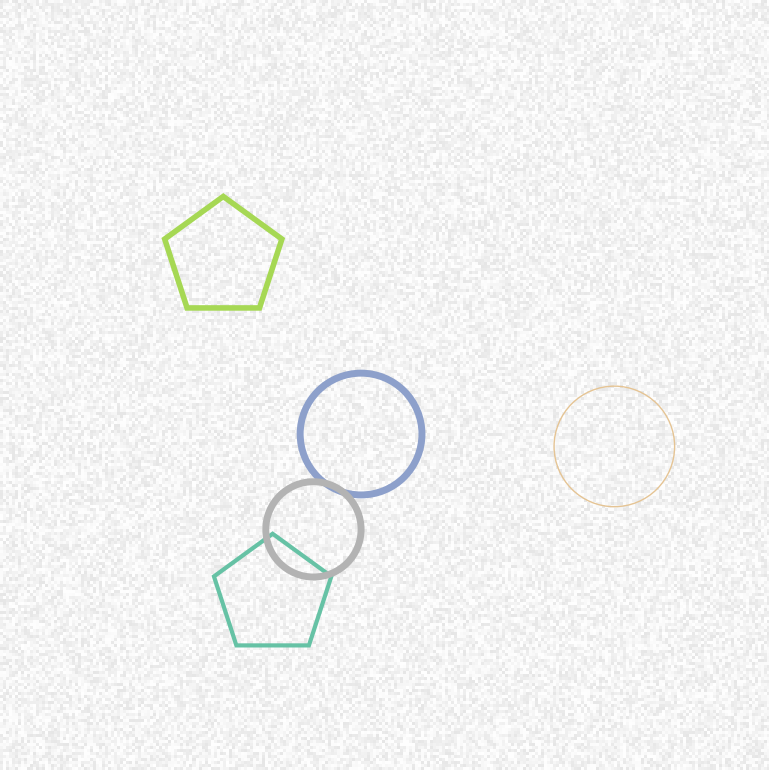[{"shape": "pentagon", "thickness": 1.5, "radius": 0.4, "center": [0.354, 0.227]}, {"shape": "circle", "thickness": 2.5, "radius": 0.4, "center": [0.469, 0.436]}, {"shape": "pentagon", "thickness": 2, "radius": 0.4, "center": [0.29, 0.665]}, {"shape": "circle", "thickness": 0.5, "radius": 0.39, "center": [0.798, 0.42]}, {"shape": "circle", "thickness": 2.5, "radius": 0.31, "center": [0.407, 0.313]}]